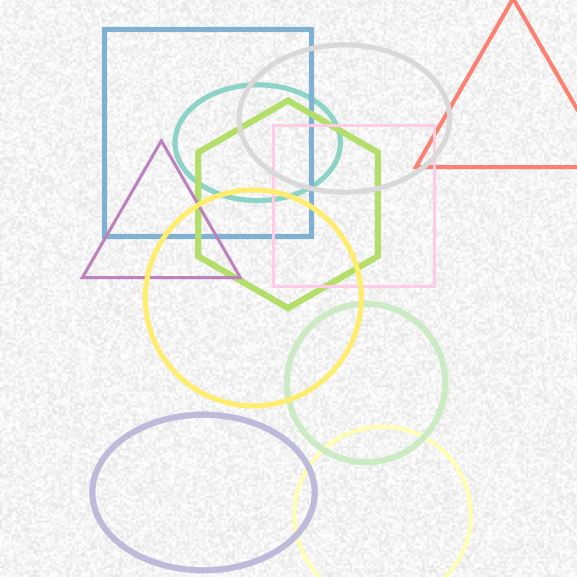[{"shape": "oval", "thickness": 2.5, "radius": 0.72, "center": [0.446, 0.752]}, {"shape": "circle", "thickness": 2, "radius": 0.76, "center": [0.663, 0.107]}, {"shape": "oval", "thickness": 3, "radius": 0.96, "center": [0.352, 0.146]}, {"shape": "triangle", "thickness": 2, "radius": 0.97, "center": [0.889, 0.807]}, {"shape": "square", "thickness": 2.5, "radius": 0.9, "center": [0.359, 0.769]}, {"shape": "hexagon", "thickness": 3, "radius": 0.9, "center": [0.499, 0.645]}, {"shape": "square", "thickness": 1.5, "radius": 0.7, "center": [0.612, 0.643]}, {"shape": "oval", "thickness": 2.5, "radius": 0.91, "center": [0.596, 0.794]}, {"shape": "triangle", "thickness": 1.5, "radius": 0.79, "center": [0.279, 0.597]}, {"shape": "circle", "thickness": 3, "radius": 0.69, "center": [0.634, 0.336]}, {"shape": "circle", "thickness": 2.5, "radius": 0.94, "center": [0.439, 0.483]}]